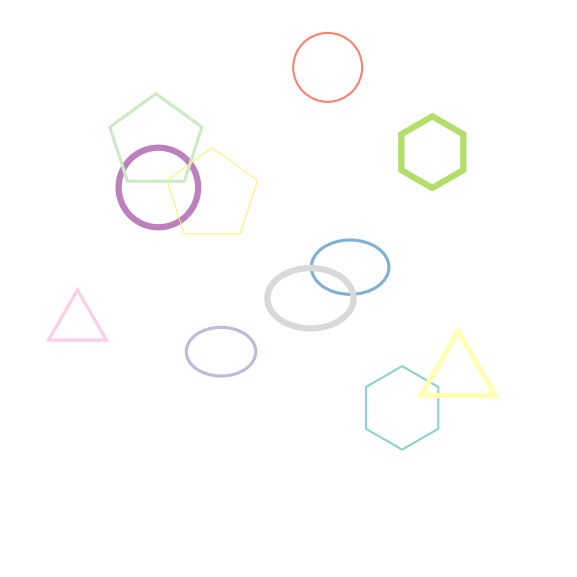[{"shape": "hexagon", "thickness": 1, "radius": 0.36, "center": [0.696, 0.293]}, {"shape": "triangle", "thickness": 2.5, "radius": 0.37, "center": [0.793, 0.351]}, {"shape": "oval", "thickness": 1.5, "radius": 0.3, "center": [0.383, 0.39]}, {"shape": "circle", "thickness": 1, "radius": 0.3, "center": [0.567, 0.882]}, {"shape": "oval", "thickness": 1.5, "radius": 0.34, "center": [0.606, 0.537]}, {"shape": "hexagon", "thickness": 3, "radius": 0.31, "center": [0.749, 0.736]}, {"shape": "triangle", "thickness": 1.5, "radius": 0.29, "center": [0.134, 0.439]}, {"shape": "oval", "thickness": 3, "radius": 0.37, "center": [0.538, 0.483]}, {"shape": "circle", "thickness": 3, "radius": 0.34, "center": [0.274, 0.675]}, {"shape": "pentagon", "thickness": 1.5, "radius": 0.42, "center": [0.27, 0.753]}, {"shape": "pentagon", "thickness": 0.5, "radius": 0.41, "center": [0.367, 0.661]}]